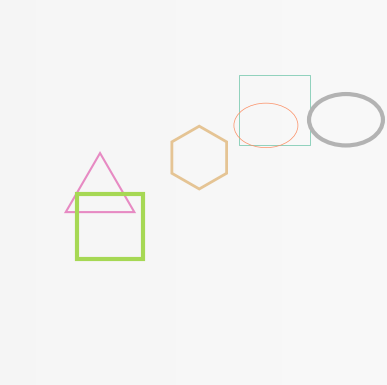[{"shape": "square", "thickness": 0.5, "radius": 0.46, "center": [0.708, 0.715]}, {"shape": "oval", "thickness": 0.5, "radius": 0.41, "center": [0.686, 0.674]}, {"shape": "triangle", "thickness": 1.5, "radius": 0.51, "center": [0.258, 0.5]}, {"shape": "square", "thickness": 3, "radius": 0.42, "center": [0.283, 0.412]}, {"shape": "hexagon", "thickness": 2, "radius": 0.41, "center": [0.514, 0.591]}, {"shape": "oval", "thickness": 3, "radius": 0.48, "center": [0.893, 0.689]}]